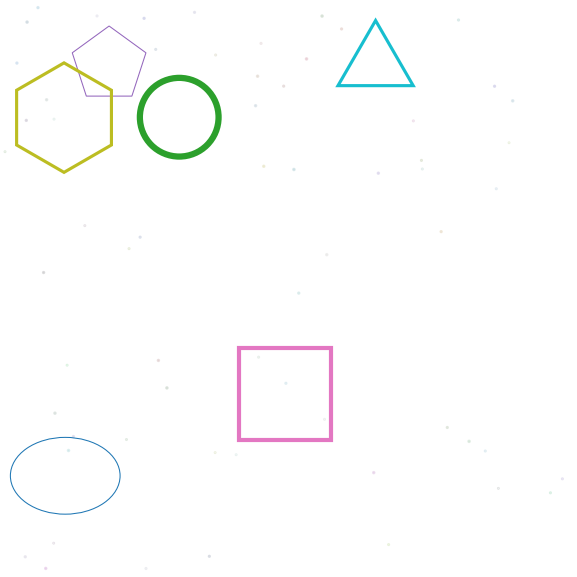[{"shape": "oval", "thickness": 0.5, "radius": 0.47, "center": [0.113, 0.175]}, {"shape": "circle", "thickness": 3, "radius": 0.34, "center": [0.31, 0.796]}, {"shape": "pentagon", "thickness": 0.5, "radius": 0.34, "center": [0.189, 0.887]}, {"shape": "square", "thickness": 2, "radius": 0.4, "center": [0.494, 0.317]}, {"shape": "hexagon", "thickness": 1.5, "radius": 0.47, "center": [0.111, 0.795]}, {"shape": "triangle", "thickness": 1.5, "radius": 0.38, "center": [0.65, 0.888]}]